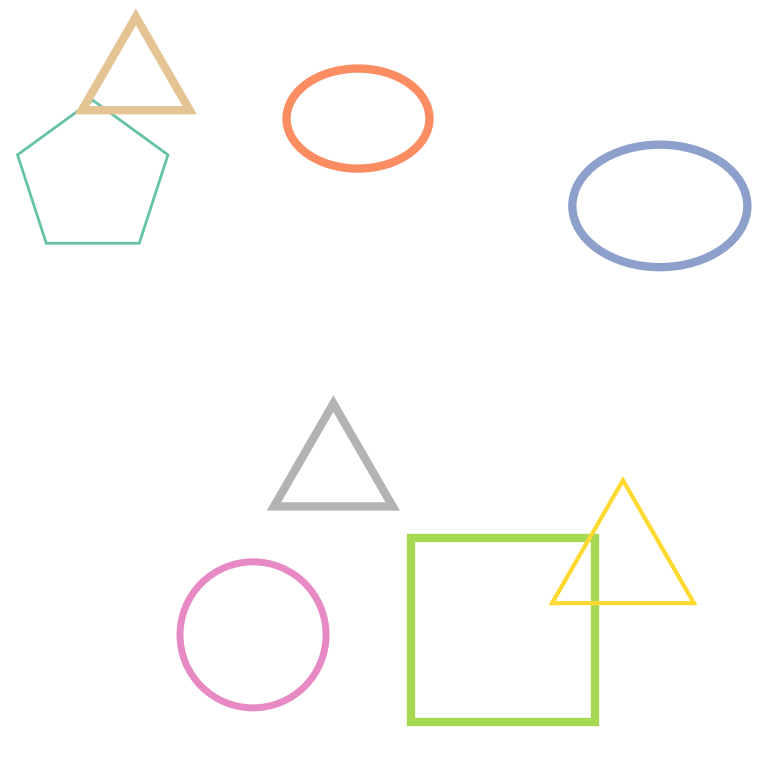[{"shape": "pentagon", "thickness": 1, "radius": 0.51, "center": [0.12, 0.767]}, {"shape": "oval", "thickness": 3, "radius": 0.46, "center": [0.465, 0.846]}, {"shape": "oval", "thickness": 3, "radius": 0.57, "center": [0.857, 0.733]}, {"shape": "circle", "thickness": 2.5, "radius": 0.47, "center": [0.329, 0.176]}, {"shape": "square", "thickness": 3, "radius": 0.6, "center": [0.653, 0.182]}, {"shape": "triangle", "thickness": 1.5, "radius": 0.53, "center": [0.809, 0.27]}, {"shape": "triangle", "thickness": 3, "radius": 0.4, "center": [0.176, 0.897]}, {"shape": "triangle", "thickness": 3, "radius": 0.45, "center": [0.433, 0.387]}]